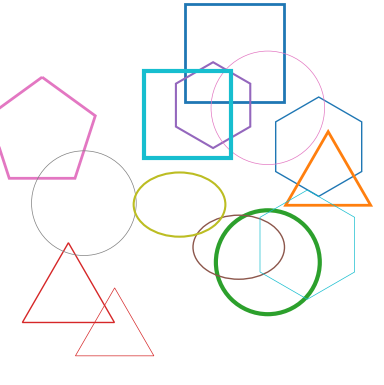[{"shape": "square", "thickness": 2, "radius": 0.64, "center": [0.609, 0.862]}, {"shape": "hexagon", "thickness": 1, "radius": 0.64, "center": [0.828, 0.619]}, {"shape": "triangle", "thickness": 2, "radius": 0.64, "center": [0.852, 0.531]}, {"shape": "circle", "thickness": 3, "radius": 0.67, "center": [0.696, 0.319]}, {"shape": "triangle", "thickness": 0.5, "radius": 0.59, "center": [0.298, 0.135]}, {"shape": "triangle", "thickness": 1, "radius": 0.69, "center": [0.178, 0.231]}, {"shape": "hexagon", "thickness": 1.5, "radius": 0.56, "center": [0.553, 0.727]}, {"shape": "oval", "thickness": 1, "radius": 0.59, "center": [0.62, 0.358]}, {"shape": "circle", "thickness": 0.5, "radius": 0.74, "center": [0.696, 0.72]}, {"shape": "pentagon", "thickness": 2, "radius": 0.73, "center": [0.109, 0.654]}, {"shape": "circle", "thickness": 0.5, "radius": 0.68, "center": [0.218, 0.472]}, {"shape": "oval", "thickness": 1.5, "radius": 0.6, "center": [0.466, 0.469]}, {"shape": "hexagon", "thickness": 0.5, "radius": 0.71, "center": [0.798, 0.365]}, {"shape": "square", "thickness": 3, "radius": 0.56, "center": [0.486, 0.702]}]